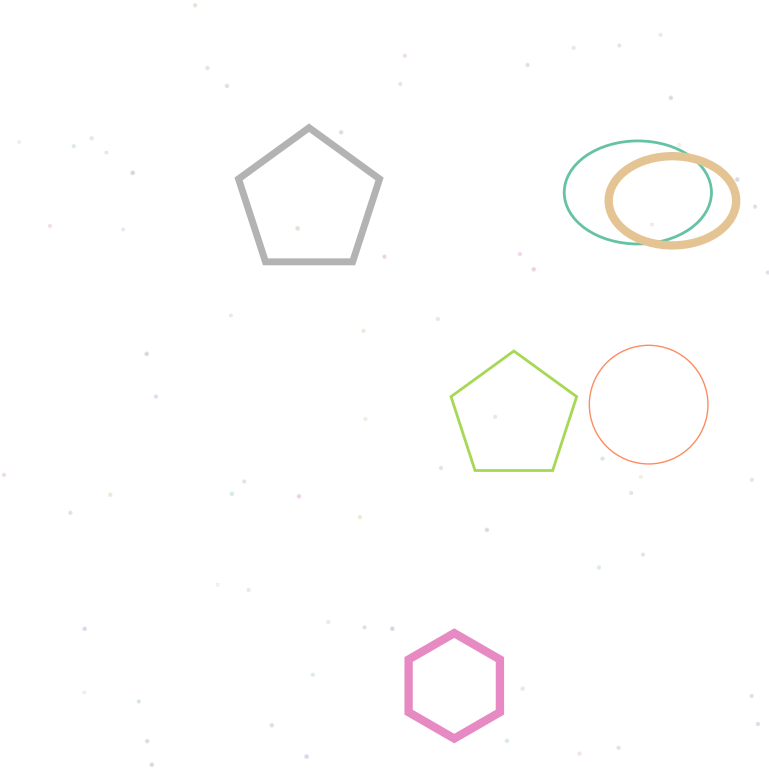[{"shape": "oval", "thickness": 1, "radius": 0.48, "center": [0.828, 0.75]}, {"shape": "circle", "thickness": 0.5, "radius": 0.39, "center": [0.842, 0.475]}, {"shape": "hexagon", "thickness": 3, "radius": 0.34, "center": [0.59, 0.109]}, {"shape": "pentagon", "thickness": 1, "radius": 0.43, "center": [0.667, 0.458]}, {"shape": "oval", "thickness": 3, "radius": 0.41, "center": [0.873, 0.739]}, {"shape": "pentagon", "thickness": 2.5, "radius": 0.48, "center": [0.401, 0.738]}]